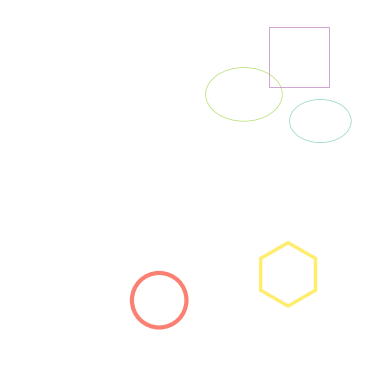[{"shape": "oval", "thickness": 0.5, "radius": 0.4, "center": [0.832, 0.686]}, {"shape": "circle", "thickness": 3, "radius": 0.35, "center": [0.413, 0.22]}, {"shape": "oval", "thickness": 0.5, "radius": 0.5, "center": [0.634, 0.755]}, {"shape": "square", "thickness": 0.5, "radius": 0.39, "center": [0.776, 0.852]}, {"shape": "hexagon", "thickness": 2.5, "radius": 0.41, "center": [0.748, 0.287]}]